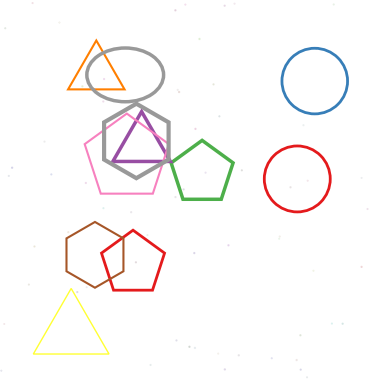[{"shape": "pentagon", "thickness": 2, "radius": 0.43, "center": [0.346, 0.316]}, {"shape": "circle", "thickness": 2, "radius": 0.43, "center": [0.772, 0.535]}, {"shape": "circle", "thickness": 2, "radius": 0.43, "center": [0.818, 0.789]}, {"shape": "pentagon", "thickness": 2.5, "radius": 0.42, "center": [0.525, 0.551]}, {"shape": "triangle", "thickness": 2.5, "radius": 0.43, "center": [0.368, 0.624]}, {"shape": "triangle", "thickness": 1.5, "radius": 0.42, "center": [0.25, 0.81]}, {"shape": "triangle", "thickness": 1, "radius": 0.57, "center": [0.185, 0.137]}, {"shape": "hexagon", "thickness": 1.5, "radius": 0.43, "center": [0.247, 0.338]}, {"shape": "pentagon", "thickness": 1.5, "radius": 0.58, "center": [0.329, 0.59]}, {"shape": "hexagon", "thickness": 3, "radius": 0.48, "center": [0.354, 0.634]}, {"shape": "oval", "thickness": 2.5, "radius": 0.5, "center": [0.325, 0.806]}]